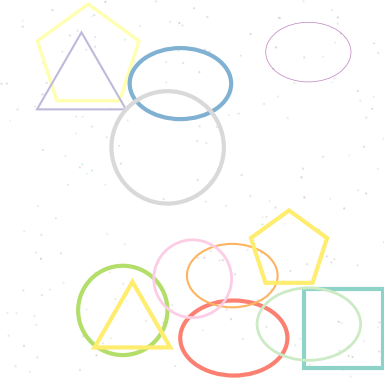[{"shape": "square", "thickness": 3, "radius": 0.52, "center": [0.892, 0.147]}, {"shape": "pentagon", "thickness": 2.5, "radius": 0.69, "center": [0.229, 0.851]}, {"shape": "triangle", "thickness": 1.5, "radius": 0.67, "center": [0.212, 0.783]}, {"shape": "oval", "thickness": 3, "radius": 0.7, "center": [0.607, 0.122]}, {"shape": "oval", "thickness": 3, "radius": 0.66, "center": [0.469, 0.783]}, {"shape": "oval", "thickness": 1.5, "radius": 0.59, "center": [0.603, 0.284]}, {"shape": "circle", "thickness": 3, "radius": 0.58, "center": [0.319, 0.194]}, {"shape": "circle", "thickness": 2, "radius": 0.51, "center": [0.5, 0.276]}, {"shape": "circle", "thickness": 3, "radius": 0.73, "center": [0.435, 0.617]}, {"shape": "oval", "thickness": 0.5, "radius": 0.55, "center": [0.801, 0.865]}, {"shape": "oval", "thickness": 2, "radius": 0.67, "center": [0.802, 0.158]}, {"shape": "pentagon", "thickness": 3, "radius": 0.52, "center": [0.751, 0.349]}, {"shape": "triangle", "thickness": 3, "radius": 0.57, "center": [0.344, 0.154]}]